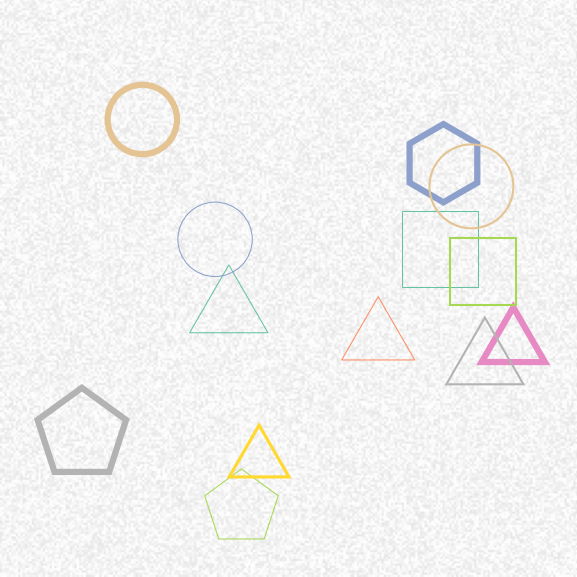[{"shape": "triangle", "thickness": 0.5, "radius": 0.39, "center": [0.396, 0.462]}, {"shape": "square", "thickness": 0.5, "radius": 0.33, "center": [0.762, 0.568]}, {"shape": "triangle", "thickness": 0.5, "radius": 0.37, "center": [0.655, 0.412]}, {"shape": "hexagon", "thickness": 3, "radius": 0.34, "center": [0.768, 0.717]}, {"shape": "circle", "thickness": 0.5, "radius": 0.32, "center": [0.372, 0.585]}, {"shape": "triangle", "thickness": 3, "radius": 0.32, "center": [0.889, 0.404]}, {"shape": "square", "thickness": 1, "radius": 0.29, "center": [0.836, 0.529]}, {"shape": "pentagon", "thickness": 0.5, "radius": 0.33, "center": [0.418, 0.12]}, {"shape": "triangle", "thickness": 1.5, "radius": 0.3, "center": [0.449, 0.203]}, {"shape": "circle", "thickness": 3, "radius": 0.3, "center": [0.246, 0.792]}, {"shape": "circle", "thickness": 1, "radius": 0.36, "center": [0.816, 0.676]}, {"shape": "triangle", "thickness": 1, "radius": 0.39, "center": [0.84, 0.372]}, {"shape": "pentagon", "thickness": 3, "radius": 0.4, "center": [0.142, 0.247]}]